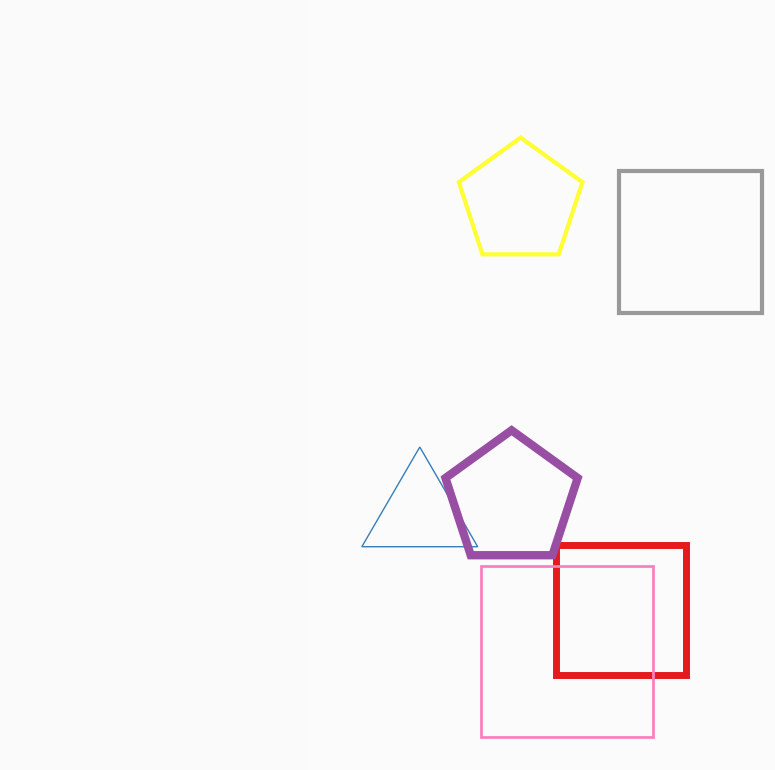[{"shape": "square", "thickness": 2.5, "radius": 0.42, "center": [0.801, 0.208]}, {"shape": "triangle", "thickness": 0.5, "radius": 0.43, "center": [0.542, 0.333]}, {"shape": "pentagon", "thickness": 3, "radius": 0.45, "center": [0.66, 0.351]}, {"shape": "pentagon", "thickness": 1.5, "radius": 0.42, "center": [0.672, 0.738]}, {"shape": "square", "thickness": 1, "radius": 0.55, "center": [0.731, 0.154]}, {"shape": "square", "thickness": 1.5, "radius": 0.46, "center": [0.891, 0.686]}]